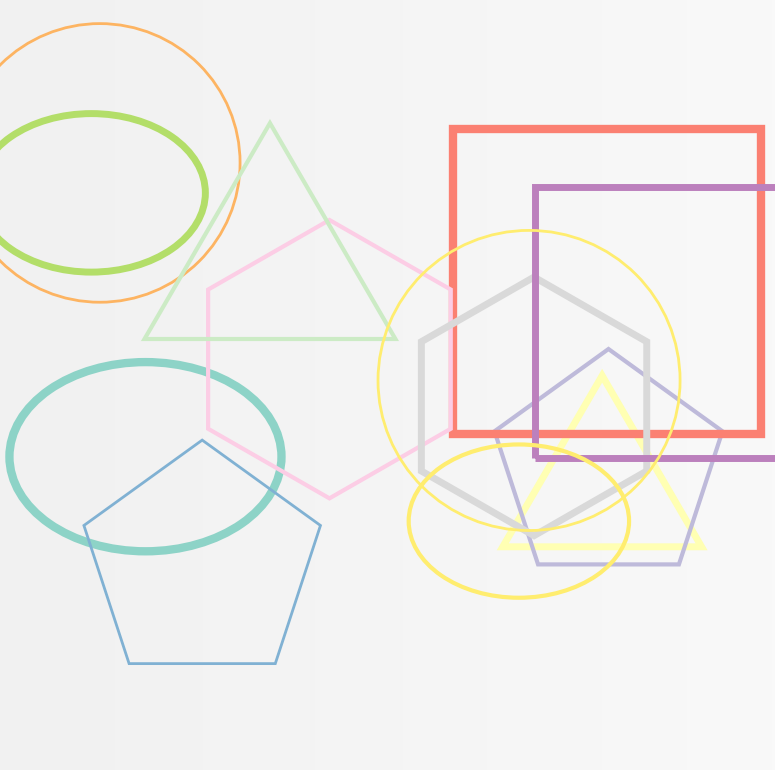[{"shape": "oval", "thickness": 3, "radius": 0.88, "center": [0.188, 0.407]}, {"shape": "triangle", "thickness": 2.5, "radius": 0.74, "center": [0.777, 0.364]}, {"shape": "pentagon", "thickness": 1.5, "radius": 0.77, "center": [0.785, 0.392]}, {"shape": "square", "thickness": 3, "radius": 0.99, "center": [0.783, 0.635]}, {"shape": "pentagon", "thickness": 1, "radius": 0.8, "center": [0.261, 0.268]}, {"shape": "circle", "thickness": 1, "radius": 0.9, "center": [0.129, 0.788]}, {"shape": "oval", "thickness": 2.5, "radius": 0.74, "center": [0.118, 0.75]}, {"shape": "hexagon", "thickness": 1.5, "radius": 0.9, "center": [0.425, 0.534]}, {"shape": "hexagon", "thickness": 2.5, "radius": 0.84, "center": [0.689, 0.472]}, {"shape": "square", "thickness": 2.5, "radius": 0.88, "center": [0.865, 0.581]}, {"shape": "triangle", "thickness": 1.5, "radius": 0.93, "center": [0.348, 0.653]}, {"shape": "circle", "thickness": 1, "radius": 0.97, "center": [0.683, 0.506]}, {"shape": "oval", "thickness": 1.5, "radius": 0.71, "center": [0.67, 0.323]}]